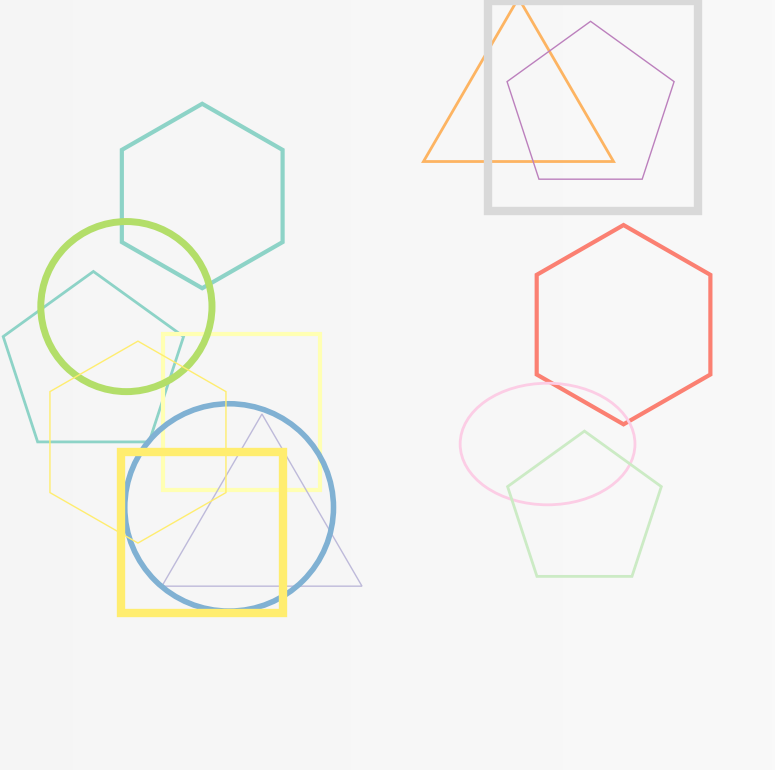[{"shape": "hexagon", "thickness": 1.5, "radius": 0.6, "center": [0.261, 0.745]}, {"shape": "pentagon", "thickness": 1, "radius": 0.61, "center": [0.12, 0.525]}, {"shape": "square", "thickness": 1.5, "radius": 0.51, "center": [0.311, 0.465]}, {"shape": "triangle", "thickness": 0.5, "radius": 0.75, "center": [0.338, 0.313]}, {"shape": "hexagon", "thickness": 1.5, "radius": 0.65, "center": [0.805, 0.578]}, {"shape": "circle", "thickness": 2, "radius": 0.67, "center": [0.296, 0.341]}, {"shape": "triangle", "thickness": 1, "radius": 0.71, "center": [0.669, 0.861]}, {"shape": "circle", "thickness": 2.5, "radius": 0.55, "center": [0.163, 0.602]}, {"shape": "oval", "thickness": 1, "radius": 0.56, "center": [0.707, 0.423]}, {"shape": "square", "thickness": 3, "radius": 0.68, "center": [0.765, 0.862]}, {"shape": "pentagon", "thickness": 0.5, "radius": 0.57, "center": [0.762, 0.859]}, {"shape": "pentagon", "thickness": 1, "radius": 0.52, "center": [0.754, 0.336]}, {"shape": "hexagon", "thickness": 0.5, "radius": 0.66, "center": [0.178, 0.426]}, {"shape": "square", "thickness": 3, "radius": 0.52, "center": [0.261, 0.309]}]